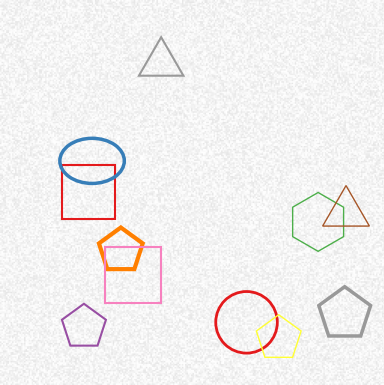[{"shape": "square", "thickness": 1.5, "radius": 0.35, "center": [0.23, 0.502]}, {"shape": "circle", "thickness": 2, "radius": 0.4, "center": [0.64, 0.163]}, {"shape": "oval", "thickness": 2.5, "radius": 0.42, "center": [0.239, 0.582]}, {"shape": "hexagon", "thickness": 1, "radius": 0.38, "center": [0.826, 0.424]}, {"shape": "pentagon", "thickness": 1.5, "radius": 0.3, "center": [0.218, 0.151]}, {"shape": "pentagon", "thickness": 3, "radius": 0.3, "center": [0.314, 0.349]}, {"shape": "pentagon", "thickness": 1, "radius": 0.31, "center": [0.724, 0.121]}, {"shape": "triangle", "thickness": 1, "radius": 0.35, "center": [0.899, 0.448]}, {"shape": "square", "thickness": 1.5, "radius": 0.37, "center": [0.345, 0.285]}, {"shape": "pentagon", "thickness": 2.5, "radius": 0.35, "center": [0.895, 0.185]}, {"shape": "triangle", "thickness": 1.5, "radius": 0.33, "center": [0.419, 0.837]}]